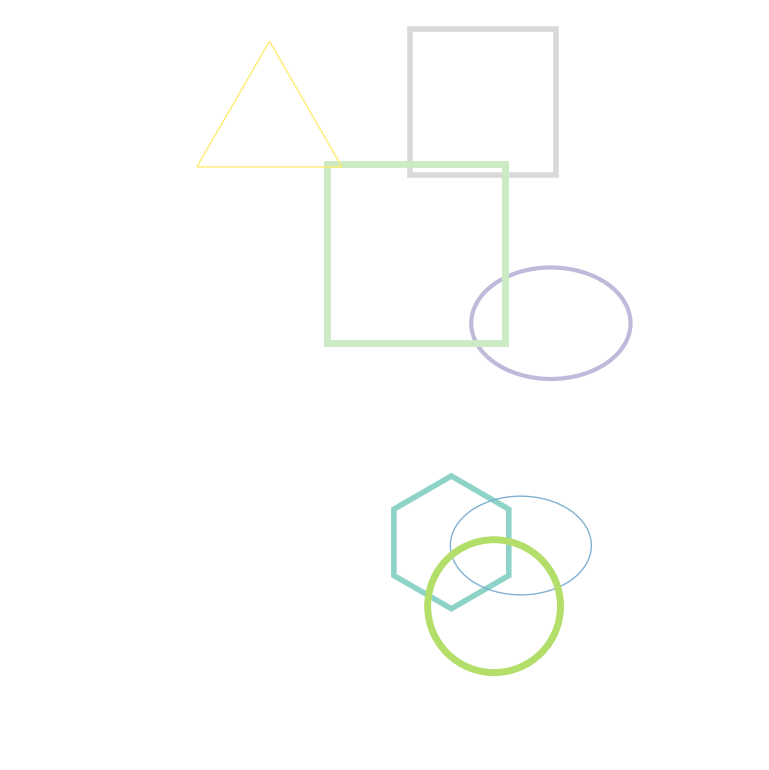[{"shape": "hexagon", "thickness": 2, "radius": 0.43, "center": [0.586, 0.296]}, {"shape": "oval", "thickness": 1.5, "radius": 0.52, "center": [0.715, 0.58]}, {"shape": "oval", "thickness": 0.5, "radius": 0.46, "center": [0.676, 0.292]}, {"shape": "circle", "thickness": 2.5, "radius": 0.43, "center": [0.642, 0.213]}, {"shape": "square", "thickness": 2, "radius": 0.47, "center": [0.627, 0.868]}, {"shape": "square", "thickness": 2.5, "radius": 0.58, "center": [0.54, 0.671]}, {"shape": "triangle", "thickness": 0.5, "radius": 0.54, "center": [0.35, 0.838]}]